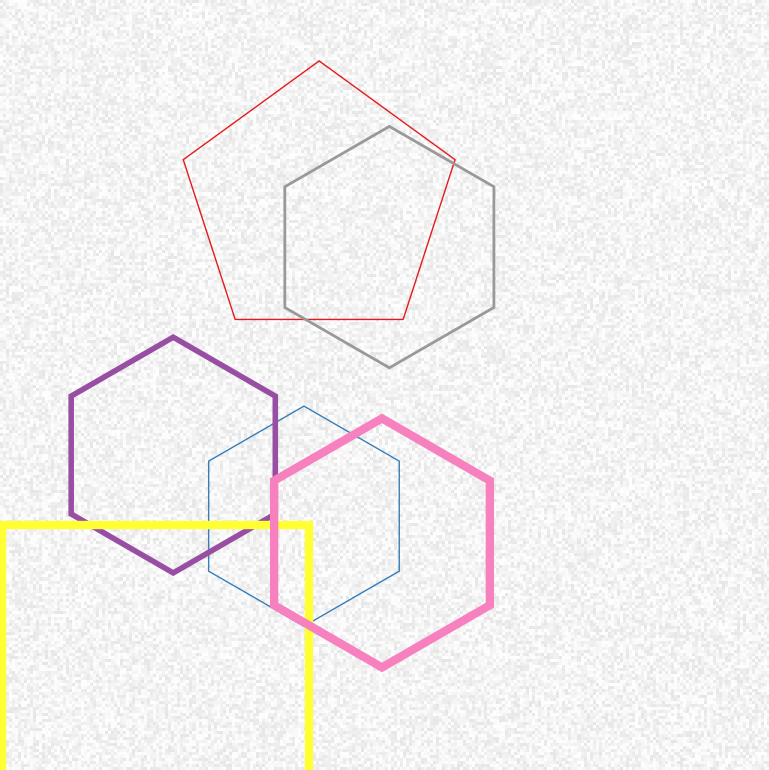[{"shape": "pentagon", "thickness": 0.5, "radius": 0.93, "center": [0.414, 0.735]}, {"shape": "hexagon", "thickness": 0.5, "radius": 0.71, "center": [0.395, 0.33]}, {"shape": "hexagon", "thickness": 2, "radius": 0.77, "center": [0.225, 0.409]}, {"shape": "square", "thickness": 3, "radius": 1.0, "center": [0.202, 0.119]}, {"shape": "hexagon", "thickness": 3, "radius": 0.81, "center": [0.496, 0.295]}, {"shape": "hexagon", "thickness": 1, "radius": 0.78, "center": [0.506, 0.679]}]